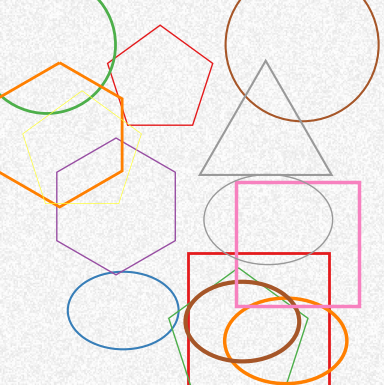[{"shape": "square", "thickness": 2, "radius": 0.92, "center": [0.671, 0.16]}, {"shape": "pentagon", "thickness": 1, "radius": 0.72, "center": [0.416, 0.791]}, {"shape": "oval", "thickness": 1.5, "radius": 0.72, "center": [0.32, 0.193]}, {"shape": "circle", "thickness": 2, "radius": 0.89, "center": [0.122, 0.884]}, {"shape": "pentagon", "thickness": 1, "radius": 0.95, "center": [0.619, 0.114]}, {"shape": "hexagon", "thickness": 1, "radius": 0.89, "center": [0.301, 0.464]}, {"shape": "oval", "thickness": 2.5, "radius": 0.79, "center": [0.742, 0.115]}, {"shape": "hexagon", "thickness": 2, "radius": 0.94, "center": [0.155, 0.65]}, {"shape": "pentagon", "thickness": 0.5, "radius": 0.81, "center": [0.213, 0.602]}, {"shape": "oval", "thickness": 3, "radius": 0.74, "center": [0.63, 0.165]}, {"shape": "circle", "thickness": 1.5, "radius": 0.99, "center": [0.785, 0.884]}, {"shape": "square", "thickness": 2.5, "radius": 0.8, "center": [0.773, 0.366]}, {"shape": "oval", "thickness": 1, "radius": 0.84, "center": [0.697, 0.43]}, {"shape": "triangle", "thickness": 1.5, "radius": 0.99, "center": [0.69, 0.645]}]